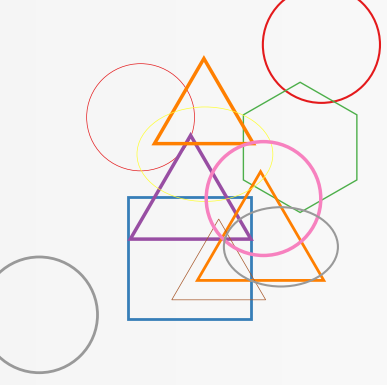[{"shape": "circle", "thickness": 0.5, "radius": 0.7, "center": [0.363, 0.695]}, {"shape": "circle", "thickness": 1.5, "radius": 0.76, "center": [0.829, 0.884]}, {"shape": "square", "thickness": 2, "radius": 0.79, "center": [0.489, 0.33]}, {"shape": "hexagon", "thickness": 1, "radius": 0.85, "center": [0.775, 0.617]}, {"shape": "triangle", "thickness": 2.5, "radius": 0.9, "center": [0.492, 0.469]}, {"shape": "triangle", "thickness": 2, "radius": 0.94, "center": [0.672, 0.366]}, {"shape": "triangle", "thickness": 2.5, "radius": 0.74, "center": [0.526, 0.701]}, {"shape": "oval", "thickness": 0.5, "radius": 0.88, "center": [0.529, 0.599]}, {"shape": "triangle", "thickness": 0.5, "radius": 0.7, "center": [0.564, 0.291]}, {"shape": "circle", "thickness": 2.5, "radius": 0.74, "center": [0.68, 0.484]}, {"shape": "circle", "thickness": 2, "radius": 0.75, "center": [0.101, 0.182]}, {"shape": "oval", "thickness": 1.5, "radius": 0.74, "center": [0.725, 0.359]}]